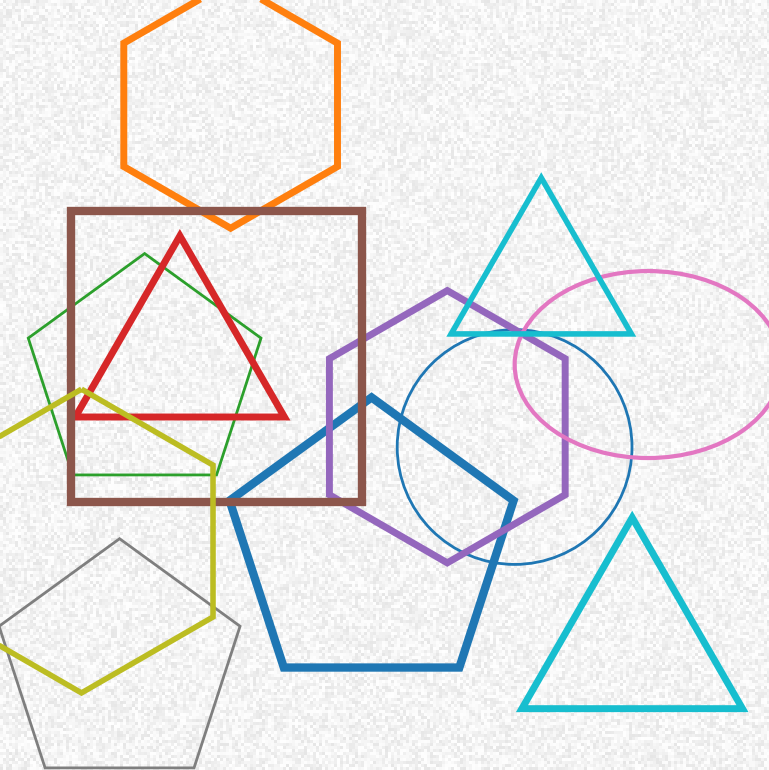[{"shape": "pentagon", "thickness": 3, "radius": 0.97, "center": [0.483, 0.29]}, {"shape": "circle", "thickness": 1, "radius": 0.76, "center": [0.668, 0.419]}, {"shape": "hexagon", "thickness": 2.5, "radius": 0.8, "center": [0.3, 0.864]}, {"shape": "pentagon", "thickness": 1, "radius": 0.79, "center": [0.188, 0.512]}, {"shape": "triangle", "thickness": 2.5, "radius": 0.78, "center": [0.234, 0.537]}, {"shape": "hexagon", "thickness": 2.5, "radius": 0.88, "center": [0.581, 0.446]}, {"shape": "square", "thickness": 3, "radius": 0.95, "center": [0.281, 0.537]}, {"shape": "oval", "thickness": 1.5, "radius": 0.87, "center": [0.842, 0.527]}, {"shape": "pentagon", "thickness": 1, "radius": 0.82, "center": [0.155, 0.136]}, {"shape": "hexagon", "thickness": 2, "radius": 0.99, "center": [0.106, 0.297]}, {"shape": "triangle", "thickness": 2.5, "radius": 0.83, "center": [0.821, 0.162]}, {"shape": "triangle", "thickness": 2, "radius": 0.68, "center": [0.703, 0.634]}]